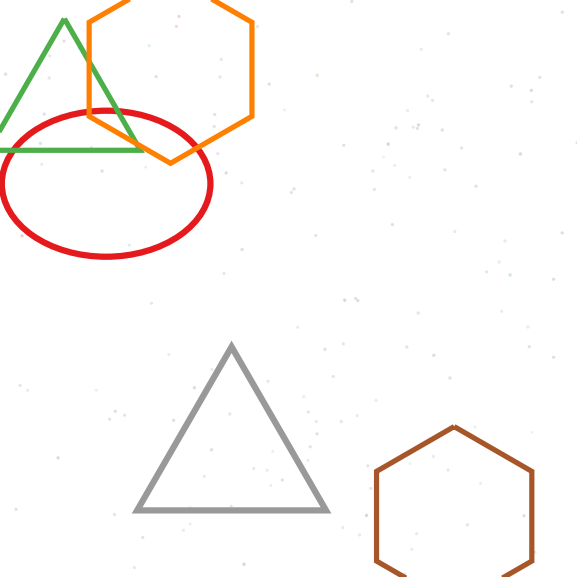[{"shape": "oval", "thickness": 3, "radius": 0.9, "center": [0.184, 0.681]}, {"shape": "triangle", "thickness": 2.5, "radius": 0.76, "center": [0.111, 0.815]}, {"shape": "hexagon", "thickness": 2.5, "radius": 0.81, "center": [0.295, 0.879]}, {"shape": "hexagon", "thickness": 2.5, "radius": 0.78, "center": [0.786, 0.105]}, {"shape": "triangle", "thickness": 3, "radius": 0.94, "center": [0.401, 0.21]}]